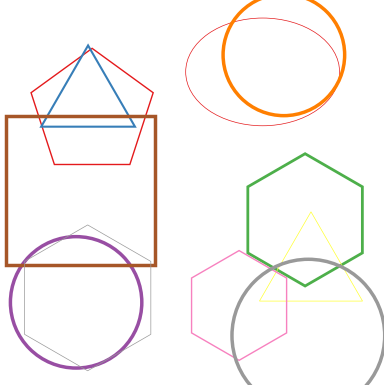[{"shape": "pentagon", "thickness": 1, "radius": 0.83, "center": [0.239, 0.708]}, {"shape": "oval", "thickness": 0.5, "radius": 1.0, "center": [0.682, 0.813]}, {"shape": "triangle", "thickness": 1.5, "radius": 0.7, "center": [0.229, 0.741]}, {"shape": "hexagon", "thickness": 2, "radius": 0.86, "center": [0.792, 0.429]}, {"shape": "circle", "thickness": 2.5, "radius": 0.85, "center": [0.198, 0.215]}, {"shape": "circle", "thickness": 2.5, "radius": 0.79, "center": [0.737, 0.857]}, {"shape": "triangle", "thickness": 0.5, "radius": 0.77, "center": [0.808, 0.295]}, {"shape": "square", "thickness": 2.5, "radius": 0.97, "center": [0.209, 0.505]}, {"shape": "hexagon", "thickness": 1, "radius": 0.71, "center": [0.621, 0.207]}, {"shape": "hexagon", "thickness": 0.5, "radius": 0.95, "center": [0.228, 0.226]}, {"shape": "circle", "thickness": 2.5, "radius": 0.99, "center": [0.801, 0.128]}]